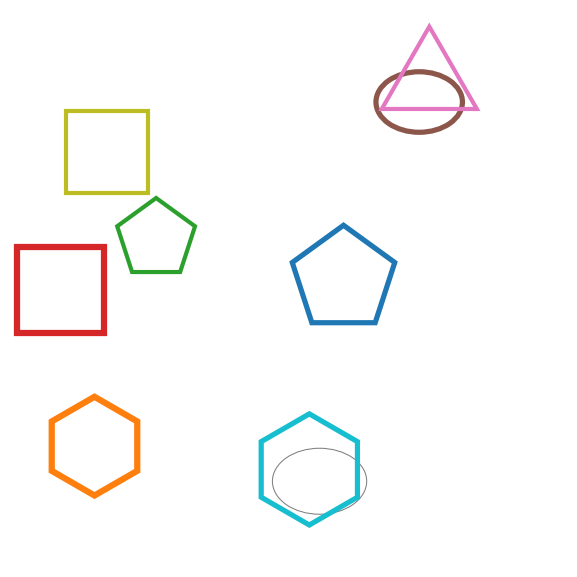[{"shape": "pentagon", "thickness": 2.5, "radius": 0.47, "center": [0.595, 0.516]}, {"shape": "hexagon", "thickness": 3, "radius": 0.43, "center": [0.164, 0.227]}, {"shape": "pentagon", "thickness": 2, "radius": 0.35, "center": [0.27, 0.585]}, {"shape": "square", "thickness": 3, "radius": 0.38, "center": [0.105, 0.497]}, {"shape": "oval", "thickness": 2.5, "radius": 0.37, "center": [0.726, 0.822]}, {"shape": "triangle", "thickness": 2, "radius": 0.48, "center": [0.743, 0.858]}, {"shape": "oval", "thickness": 0.5, "radius": 0.41, "center": [0.553, 0.166]}, {"shape": "square", "thickness": 2, "radius": 0.35, "center": [0.185, 0.736]}, {"shape": "hexagon", "thickness": 2.5, "radius": 0.48, "center": [0.536, 0.186]}]